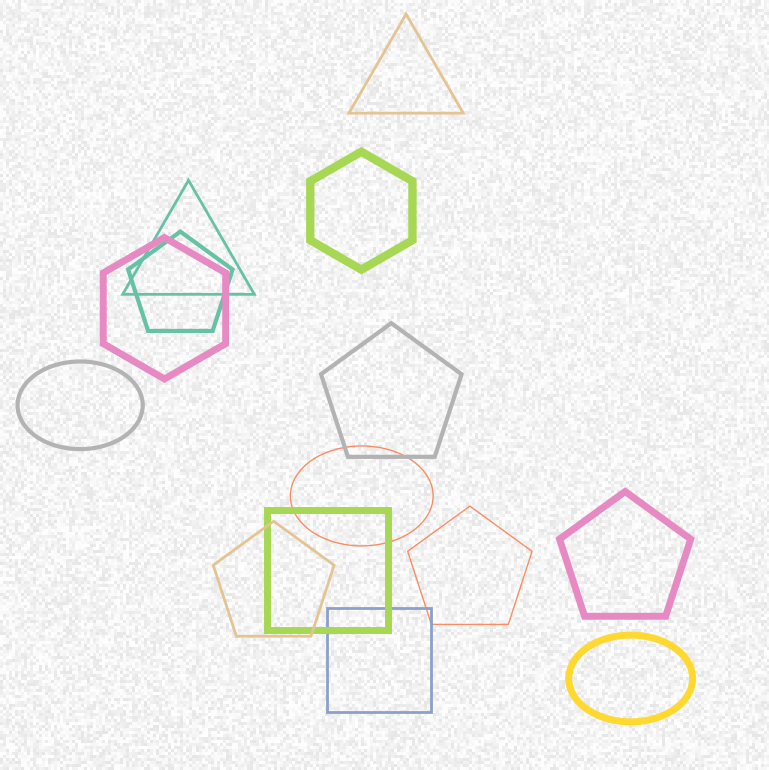[{"shape": "triangle", "thickness": 1, "radius": 0.49, "center": [0.245, 0.667]}, {"shape": "pentagon", "thickness": 1.5, "radius": 0.36, "center": [0.234, 0.628]}, {"shape": "pentagon", "thickness": 0.5, "radius": 0.42, "center": [0.61, 0.258]}, {"shape": "oval", "thickness": 0.5, "radius": 0.46, "center": [0.47, 0.356]}, {"shape": "square", "thickness": 1, "radius": 0.34, "center": [0.492, 0.143]}, {"shape": "hexagon", "thickness": 2.5, "radius": 0.46, "center": [0.214, 0.6]}, {"shape": "pentagon", "thickness": 2.5, "radius": 0.45, "center": [0.812, 0.272]}, {"shape": "square", "thickness": 2.5, "radius": 0.39, "center": [0.425, 0.259]}, {"shape": "hexagon", "thickness": 3, "radius": 0.38, "center": [0.469, 0.726]}, {"shape": "oval", "thickness": 2.5, "radius": 0.4, "center": [0.819, 0.119]}, {"shape": "triangle", "thickness": 1, "radius": 0.43, "center": [0.527, 0.896]}, {"shape": "pentagon", "thickness": 1, "radius": 0.41, "center": [0.355, 0.241]}, {"shape": "oval", "thickness": 1.5, "radius": 0.41, "center": [0.104, 0.474]}, {"shape": "pentagon", "thickness": 1.5, "radius": 0.48, "center": [0.508, 0.484]}]